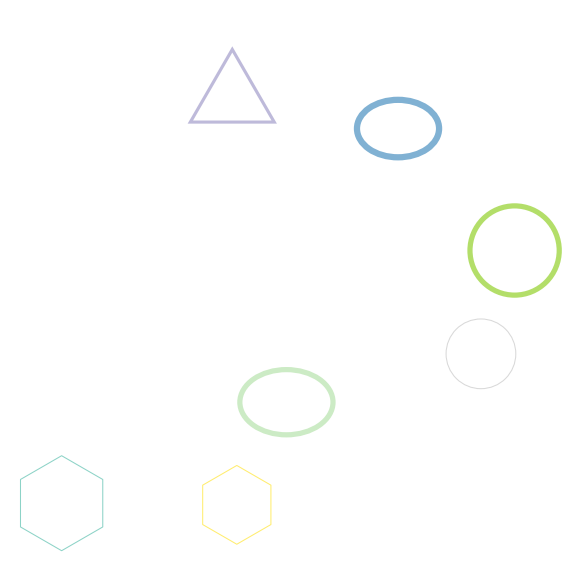[{"shape": "hexagon", "thickness": 0.5, "radius": 0.41, "center": [0.107, 0.128]}, {"shape": "triangle", "thickness": 1.5, "radius": 0.42, "center": [0.402, 0.83]}, {"shape": "oval", "thickness": 3, "radius": 0.36, "center": [0.689, 0.777]}, {"shape": "circle", "thickness": 2.5, "radius": 0.39, "center": [0.891, 0.565]}, {"shape": "circle", "thickness": 0.5, "radius": 0.3, "center": [0.833, 0.386]}, {"shape": "oval", "thickness": 2.5, "radius": 0.4, "center": [0.496, 0.303]}, {"shape": "hexagon", "thickness": 0.5, "radius": 0.34, "center": [0.41, 0.125]}]